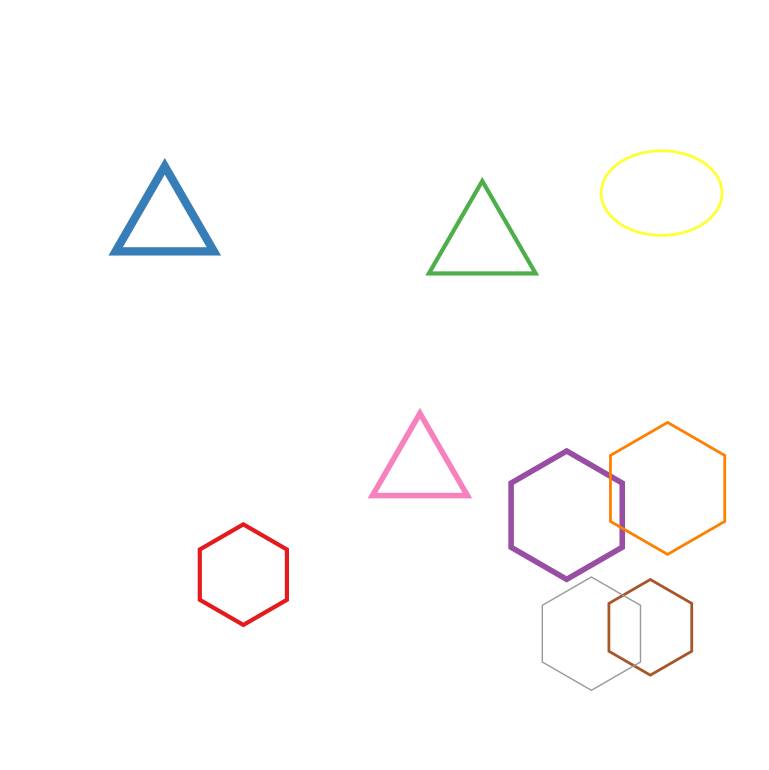[{"shape": "hexagon", "thickness": 1.5, "radius": 0.33, "center": [0.316, 0.254]}, {"shape": "triangle", "thickness": 3, "radius": 0.37, "center": [0.214, 0.71]}, {"shape": "triangle", "thickness": 1.5, "radius": 0.4, "center": [0.626, 0.685]}, {"shape": "hexagon", "thickness": 2, "radius": 0.42, "center": [0.736, 0.331]}, {"shape": "hexagon", "thickness": 1, "radius": 0.43, "center": [0.867, 0.366]}, {"shape": "oval", "thickness": 1, "radius": 0.39, "center": [0.859, 0.749]}, {"shape": "hexagon", "thickness": 1, "radius": 0.31, "center": [0.845, 0.185]}, {"shape": "triangle", "thickness": 2, "radius": 0.36, "center": [0.545, 0.392]}, {"shape": "hexagon", "thickness": 0.5, "radius": 0.37, "center": [0.768, 0.177]}]